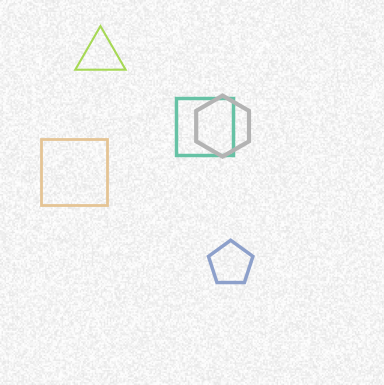[{"shape": "square", "thickness": 2.5, "radius": 0.37, "center": [0.532, 0.672]}, {"shape": "pentagon", "thickness": 2.5, "radius": 0.3, "center": [0.599, 0.315]}, {"shape": "triangle", "thickness": 1.5, "radius": 0.38, "center": [0.261, 0.857]}, {"shape": "square", "thickness": 2, "radius": 0.43, "center": [0.192, 0.553]}, {"shape": "hexagon", "thickness": 3, "radius": 0.4, "center": [0.578, 0.673]}]